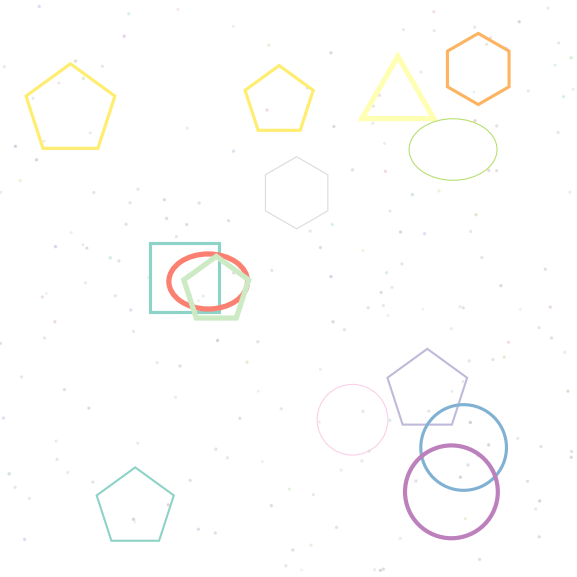[{"shape": "square", "thickness": 1.5, "radius": 0.3, "center": [0.32, 0.519]}, {"shape": "pentagon", "thickness": 1, "radius": 0.35, "center": [0.234, 0.12]}, {"shape": "triangle", "thickness": 2.5, "radius": 0.36, "center": [0.689, 0.83]}, {"shape": "pentagon", "thickness": 1, "radius": 0.36, "center": [0.74, 0.323]}, {"shape": "oval", "thickness": 2.5, "radius": 0.34, "center": [0.36, 0.512]}, {"shape": "circle", "thickness": 1.5, "radius": 0.37, "center": [0.803, 0.224]}, {"shape": "hexagon", "thickness": 1.5, "radius": 0.31, "center": [0.828, 0.88]}, {"shape": "oval", "thickness": 0.5, "radius": 0.38, "center": [0.785, 0.74]}, {"shape": "circle", "thickness": 0.5, "radius": 0.31, "center": [0.61, 0.272]}, {"shape": "hexagon", "thickness": 0.5, "radius": 0.31, "center": [0.514, 0.665]}, {"shape": "circle", "thickness": 2, "radius": 0.4, "center": [0.782, 0.147]}, {"shape": "pentagon", "thickness": 2.5, "radius": 0.3, "center": [0.374, 0.496]}, {"shape": "pentagon", "thickness": 1.5, "radius": 0.4, "center": [0.122, 0.808]}, {"shape": "pentagon", "thickness": 1.5, "radius": 0.31, "center": [0.483, 0.824]}]